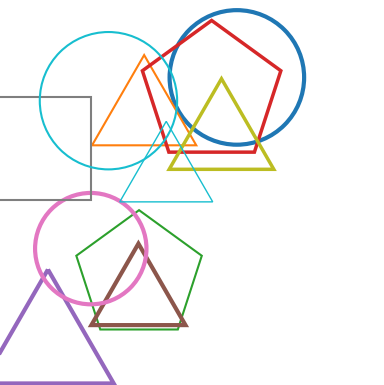[{"shape": "circle", "thickness": 3, "radius": 0.87, "center": [0.615, 0.799]}, {"shape": "triangle", "thickness": 1.5, "radius": 0.78, "center": [0.374, 0.701]}, {"shape": "pentagon", "thickness": 1.5, "radius": 0.86, "center": [0.361, 0.283]}, {"shape": "pentagon", "thickness": 2.5, "radius": 0.95, "center": [0.55, 0.758]}, {"shape": "triangle", "thickness": 3, "radius": 0.99, "center": [0.125, 0.103]}, {"shape": "triangle", "thickness": 3, "radius": 0.71, "center": [0.36, 0.226]}, {"shape": "circle", "thickness": 3, "radius": 0.72, "center": [0.236, 0.354]}, {"shape": "square", "thickness": 1.5, "radius": 0.67, "center": [0.103, 0.614]}, {"shape": "triangle", "thickness": 2.5, "radius": 0.78, "center": [0.575, 0.639]}, {"shape": "triangle", "thickness": 1, "radius": 0.7, "center": [0.432, 0.545]}, {"shape": "circle", "thickness": 1.5, "radius": 0.89, "center": [0.282, 0.738]}]